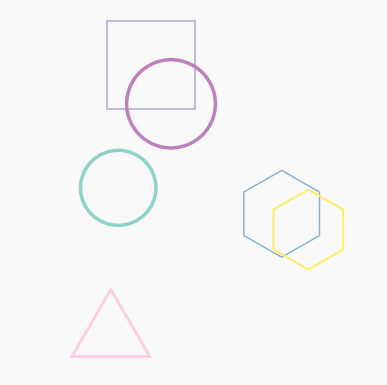[{"shape": "circle", "thickness": 2.5, "radius": 0.49, "center": [0.305, 0.512]}, {"shape": "square", "thickness": 1.5, "radius": 0.57, "center": [0.389, 0.832]}, {"shape": "hexagon", "thickness": 1, "radius": 0.56, "center": [0.727, 0.445]}, {"shape": "triangle", "thickness": 2, "radius": 0.58, "center": [0.286, 0.132]}, {"shape": "circle", "thickness": 2.5, "radius": 0.57, "center": [0.441, 0.73]}, {"shape": "hexagon", "thickness": 1.5, "radius": 0.52, "center": [0.796, 0.404]}]